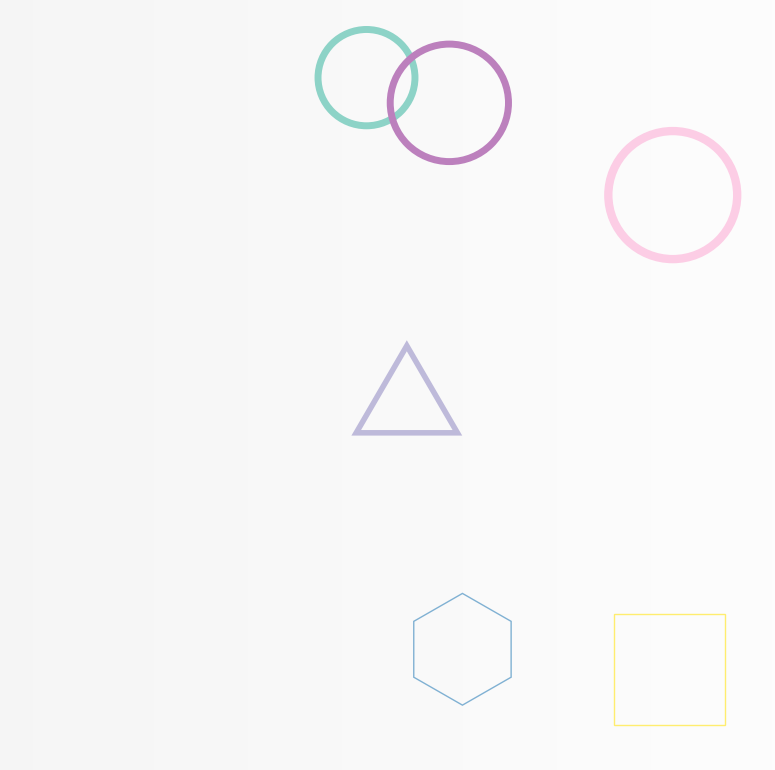[{"shape": "circle", "thickness": 2.5, "radius": 0.31, "center": [0.473, 0.899]}, {"shape": "triangle", "thickness": 2, "radius": 0.38, "center": [0.525, 0.476]}, {"shape": "hexagon", "thickness": 0.5, "radius": 0.36, "center": [0.597, 0.157]}, {"shape": "circle", "thickness": 3, "radius": 0.42, "center": [0.868, 0.747]}, {"shape": "circle", "thickness": 2.5, "radius": 0.38, "center": [0.58, 0.866]}, {"shape": "square", "thickness": 0.5, "radius": 0.36, "center": [0.864, 0.13]}]